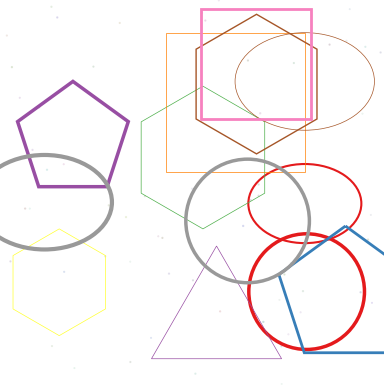[{"shape": "oval", "thickness": 1.5, "radius": 0.73, "center": [0.792, 0.471]}, {"shape": "circle", "thickness": 2.5, "radius": 0.75, "center": [0.796, 0.243]}, {"shape": "pentagon", "thickness": 2, "radius": 0.91, "center": [0.897, 0.231]}, {"shape": "hexagon", "thickness": 0.5, "radius": 0.93, "center": [0.527, 0.591]}, {"shape": "pentagon", "thickness": 2.5, "radius": 0.76, "center": [0.189, 0.637]}, {"shape": "triangle", "thickness": 0.5, "radius": 0.98, "center": [0.562, 0.166]}, {"shape": "square", "thickness": 0.5, "radius": 0.9, "center": [0.611, 0.733]}, {"shape": "hexagon", "thickness": 0.5, "radius": 0.69, "center": [0.154, 0.267]}, {"shape": "hexagon", "thickness": 1, "radius": 0.91, "center": [0.666, 0.782]}, {"shape": "oval", "thickness": 0.5, "radius": 0.91, "center": [0.792, 0.788]}, {"shape": "square", "thickness": 2, "radius": 0.72, "center": [0.664, 0.833]}, {"shape": "oval", "thickness": 3, "radius": 0.88, "center": [0.115, 0.475]}, {"shape": "circle", "thickness": 2.5, "radius": 0.8, "center": [0.643, 0.426]}]